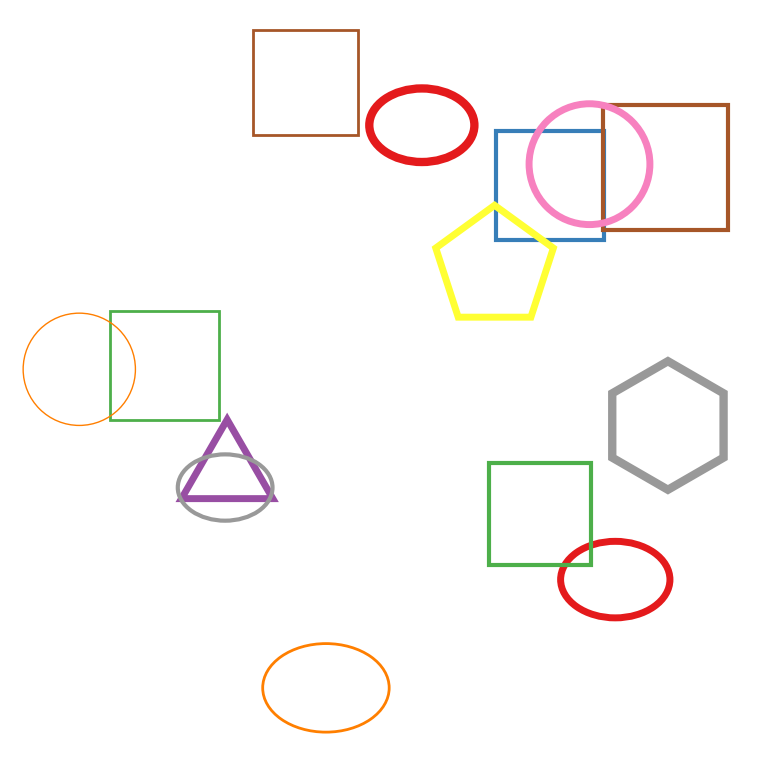[{"shape": "oval", "thickness": 2.5, "radius": 0.35, "center": [0.799, 0.247]}, {"shape": "oval", "thickness": 3, "radius": 0.34, "center": [0.548, 0.837]}, {"shape": "square", "thickness": 1.5, "radius": 0.35, "center": [0.714, 0.759]}, {"shape": "square", "thickness": 1, "radius": 0.35, "center": [0.214, 0.525]}, {"shape": "square", "thickness": 1.5, "radius": 0.33, "center": [0.702, 0.332]}, {"shape": "triangle", "thickness": 2.5, "radius": 0.34, "center": [0.295, 0.387]}, {"shape": "circle", "thickness": 0.5, "radius": 0.36, "center": [0.103, 0.52]}, {"shape": "oval", "thickness": 1, "radius": 0.41, "center": [0.423, 0.107]}, {"shape": "pentagon", "thickness": 2.5, "radius": 0.4, "center": [0.642, 0.653]}, {"shape": "square", "thickness": 1.5, "radius": 0.41, "center": [0.864, 0.783]}, {"shape": "square", "thickness": 1, "radius": 0.34, "center": [0.397, 0.893]}, {"shape": "circle", "thickness": 2.5, "radius": 0.39, "center": [0.766, 0.787]}, {"shape": "oval", "thickness": 1.5, "radius": 0.31, "center": [0.292, 0.367]}, {"shape": "hexagon", "thickness": 3, "radius": 0.42, "center": [0.867, 0.447]}]